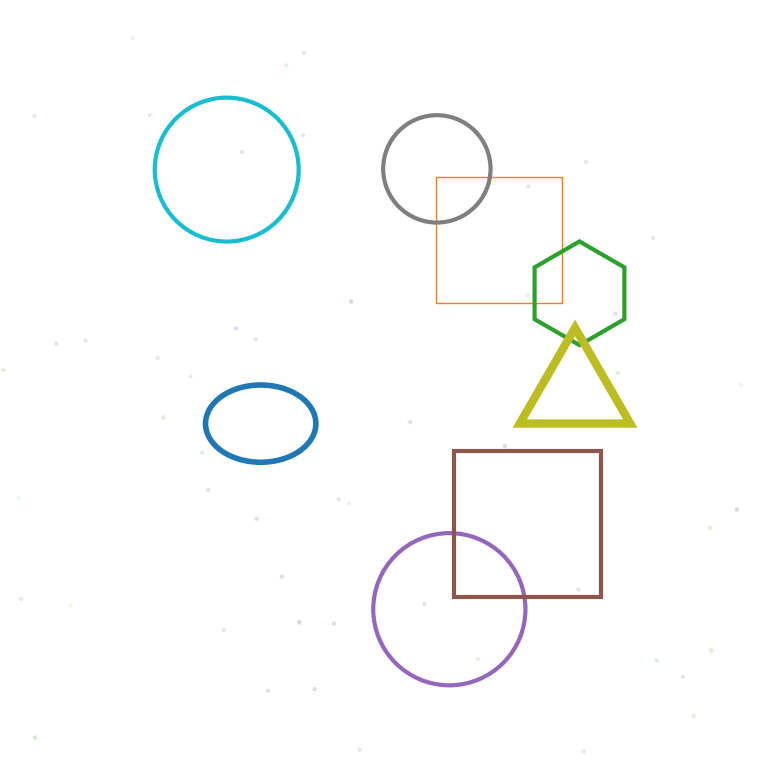[{"shape": "oval", "thickness": 2, "radius": 0.36, "center": [0.339, 0.45]}, {"shape": "square", "thickness": 0.5, "radius": 0.41, "center": [0.648, 0.688]}, {"shape": "hexagon", "thickness": 1.5, "radius": 0.34, "center": [0.753, 0.619]}, {"shape": "circle", "thickness": 1.5, "radius": 0.49, "center": [0.584, 0.209]}, {"shape": "square", "thickness": 1.5, "radius": 0.48, "center": [0.685, 0.32]}, {"shape": "circle", "thickness": 1.5, "radius": 0.35, "center": [0.567, 0.781]}, {"shape": "triangle", "thickness": 3, "radius": 0.41, "center": [0.747, 0.491]}, {"shape": "circle", "thickness": 1.5, "radius": 0.47, "center": [0.294, 0.78]}]